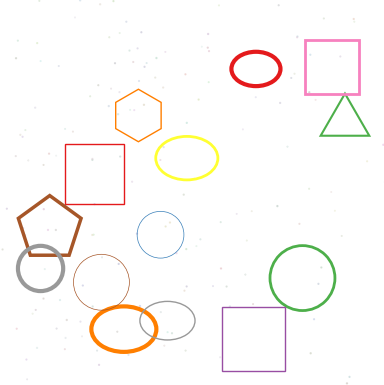[{"shape": "square", "thickness": 1, "radius": 0.39, "center": [0.245, 0.548]}, {"shape": "oval", "thickness": 3, "radius": 0.32, "center": [0.665, 0.821]}, {"shape": "circle", "thickness": 0.5, "radius": 0.3, "center": [0.417, 0.39]}, {"shape": "circle", "thickness": 2, "radius": 0.42, "center": [0.786, 0.278]}, {"shape": "triangle", "thickness": 1.5, "radius": 0.36, "center": [0.896, 0.684]}, {"shape": "square", "thickness": 1, "radius": 0.41, "center": [0.658, 0.119]}, {"shape": "hexagon", "thickness": 1, "radius": 0.34, "center": [0.36, 0.7]}, {"shape": "oval", "thickness": 3, "radius": 0.42, "center": [0.322, 0.145]}, {"shape": "oval", "thickness": 2, "radius": 0.4, "center": [0.485, 0.589]}, {"shape": "pentagon", "thickness": 2.5, "radius": 0.43, "center": [0.129, 0.406]}, {"shape": "circle", "thickness": 0.5, "radius": 0.36, "center": [0.263, 0.267]}, {"shape": "square", "thickness": 2, "radius": 0.35, "center": [0.863, 0.827]}, {"shape": "oval", "thickness": 1, "radius": 0.36, "center": [0.435, 0.167]}, {"shape": "circle", "thickness": 3, "radius": 0.29, "center": [0.105, 0.303]}]